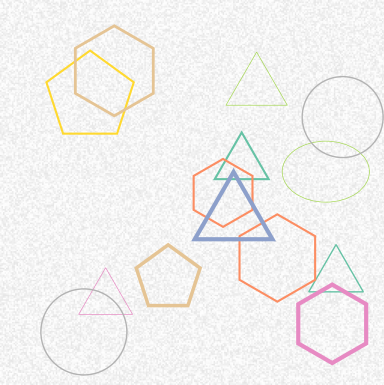[{"shape": "triangle", "thickness": 1, "radius": 0.41, "center": [0.873, 0.283]}, {"shape": "triangle", "thickness": 1.5, "radius": 0.4, "center": [0.628, 0.575]}, {"shape": "hexagon", "thickness": 1.5, "radius": 0.44, "center": [0.579, 0.499]}, {"shape": "hexagon", "thickness": 1.5, "radius": 0.57, "center": [0.72, 0.33]}, {"shape": "triangle", "thickness": 3, "radius": 0.58, "center": [0.607, 0.437]}, {"shape": "triangle", "thickness": 0.5, "radius": 0.4, "center": [0.274, 0.224]}, {"shape": "hexagon", "thickness": 3, "radius": 0.51, "center": [0.863, 0.159]}, {"shape": "oval", "thickness": 0.5, "radius": 0.57, "center": [0.846, 0.554]}, {"shape": "triangle", "thickness": 0.5, "radius": 0.46, "center": [0.667, 0.773]}, {"shape": "pentagon", "thickness": 1.5, "radius": 0.6, "center": [0.234, 0.749]}, {"shape": "pentagon", "thickness": 2.5, "radius": 0.44, "center": [0.437, 0.277]}, {"shape": "hexagon", "thickness": 2, "radius": 0.58, "center": [0.297, 0.816]}, {"shape": "circle", "thickness": 1, "radius": 0.53, "center": [0.89, 0.696]}, {"shape": "circle", "thickness": 1, "radius": 0.56, "center": [0.218, 0.138]}]